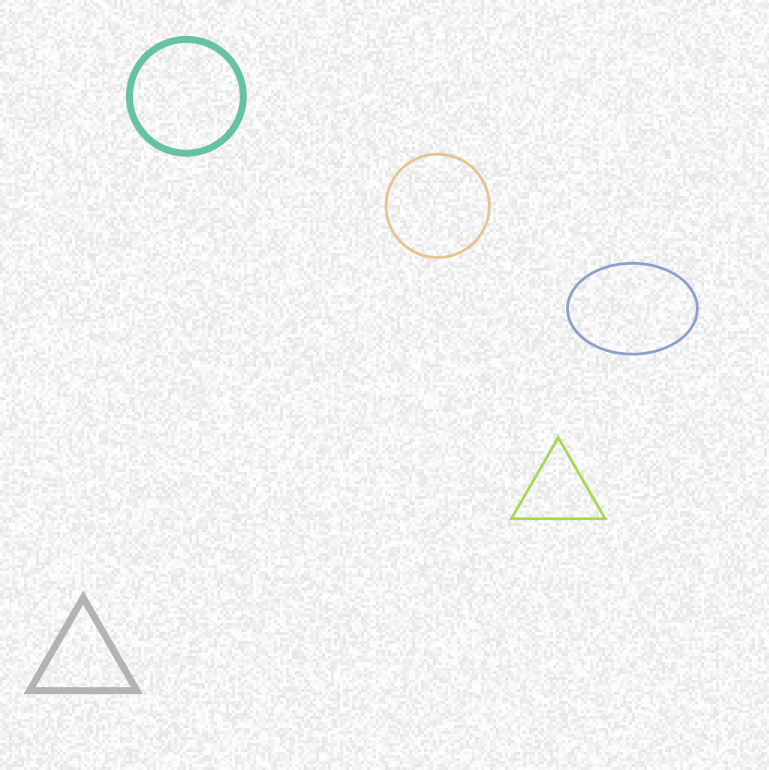[{"shape": "circle", "thickness": 2.5, "radius": 0.37, "center": [0.242, 0.875]}, {"shape": "oval", "thickness": 1, "radius": 0.42, "center": [0.821, 0.599]}, {"shape": "triangle", "thickness": 1, "radius": 0.35, "center": [0.725, 0.361]}, {"shape": "circle", "thickness": 1, "radius": 0.34, "center": [0.568, 0.733]}, {"shape": "triangle", "thickness": 2.5, "radius": 0.4, "center": [0.108, 0.143]}]